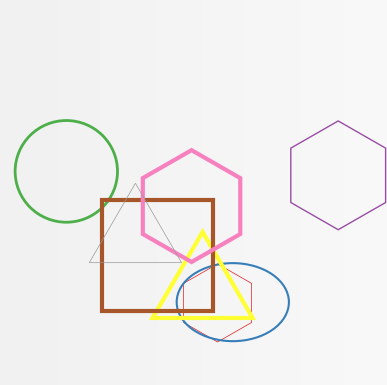[{"shape": "hexagon", "thickness": 0.5, "radius": 0.51, "center": [0.561, 0.213]}, {"shape": "oval", "thickness": 1.5, "radius": 0.72, "center": [0.601, 0.215]}, {"shape": "circle", "thickness": 2, "radius": 0.66, "center": [0.171, 0.555]}, {"shape": "hexagon", "thickness": 1, "radius": 0.71, "center": [0.873, 0.545]}, {"shape": "triangle", "thickness": 3, "radius": 0.75, "center": [0.523, 0.249]}, {"shape": "square", "thickness": 3, "radius": 0.72, "center": [0.407, 0.336]}, {"shape": "hexagon", "thickness": 3, "radius": 0.73, "center": [0.494, 0.465]}, {"shape": "triangle", "thickness": 0.5, "radius": 0.69, "center": [0.349, 0.386]}]